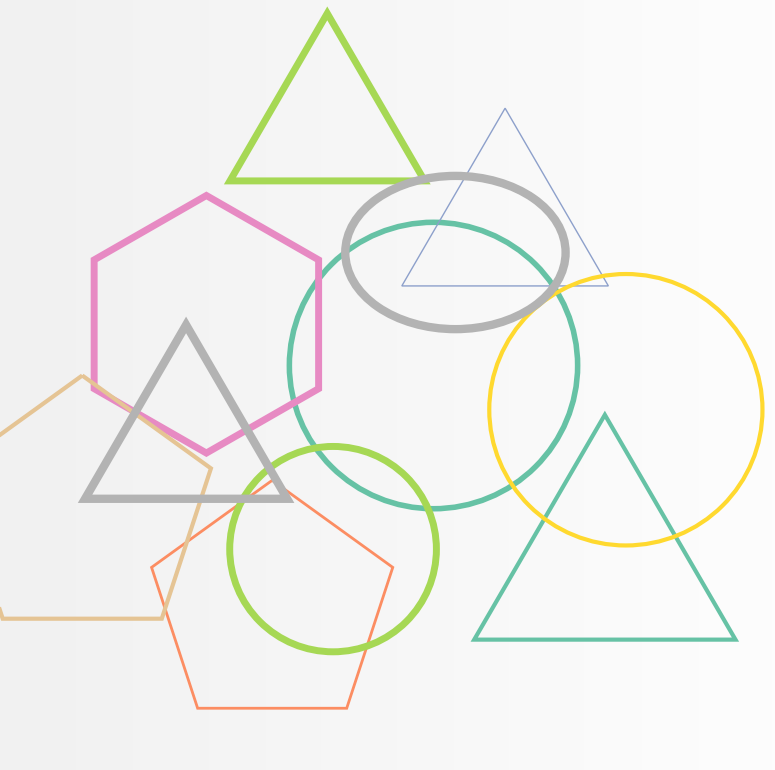[{"shape": "triangle", "thickness": 1.5, "radius": 0.97, "center": [0.78, 0.267]}, {"shape": "circle", "thickness": 2, "radius": 0.93, "center": [0.559, 0.525]}, {"shape": "pentagon", "thickness": 1, "radius": 0.82, "center": [0.351, 0.213]}, {"shape": "triangle", "thickness": 0.5, "radius": 0.77, "center": [0.652, 0.706]}, {"shape": "hexagon", "thickness": 2.5, "radius": 0.84, "center": [0.266, 0.579]}, {"shape": "circle", "thickness": 2.5, "radius": 0.67, "center": [0.43, 0.287]}, {"shape": "triangle", "thickness": 2.5, "radius": 0.73, "center": [0.422, 0.838]}, {"shape": "circle", "thickness": 1.5, "radius": 0.88, "center": [0.808, 0.468]}, {"shape": "pentagon", "thickness": 1.5, "radius": 0.87, "center": [0.106, 0.338]}, {"shape": "triangle", "thickness": 3, "radius": 0.75, "center": [0.24, 0.428]}, {"shape": "oval", "thickness": 3, "radius": 0.71, "center": [0.588, 0.672]}]